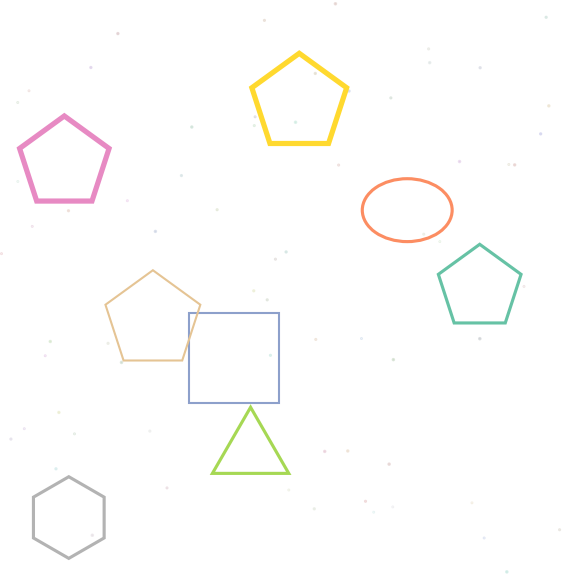[{"shape": "pentagon", "thickness": 1.5, "radius": 0.38, "center": [0.831, 0.501]}, {"shape": "oval", "thickness": 1.5, "radius": 0.39, "center": [0.705, 0.635]}, {"shape": "square", "thickness": 1, "radius": 0.39, "center": [0.405, 0.379]}, {"shape": "pentagon", "thickness": 2.5, "radius": 0.41, "center": [0.111, 0.717]}, {"shape": "triangle", "thickness": 1.5, "radius": 0.38, "center": [0.434, 0.218]}, {"shape": "pentagon", "thickness": 2.5, "radius": 0.43, "center": [0.518, 0.82]}, {"shape": "pentagon", "thickness": 1, "radius": 0.43, "center": [0.265, 0.445]}, {"shape": "hexagon", "thickness": 1.5, "radius": 0.35, "center": [0.119, 0.103]}]